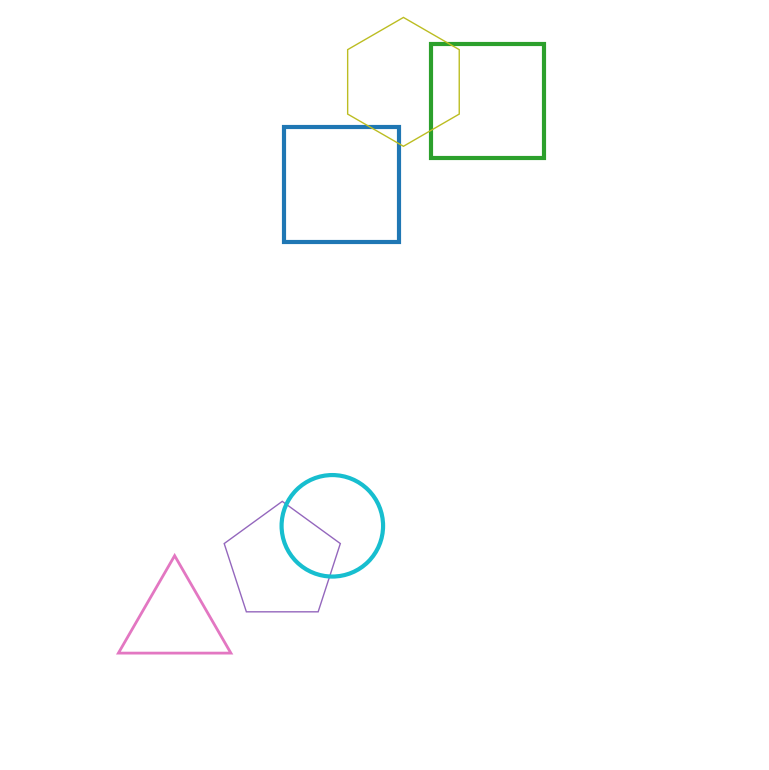[{"shape": "square", "thickness": 1.5, "radius": 0.37, "center": [0.444, 0.76]}, {"shape": "square", "thickness": 1.5, "radius": 0.37, "center": [0.633, 0.869]}, {"shape": "pentagon", "thickness": 0.5, "radius": 0.4, "center": [0.367, 0.27]}, {"shape": "triangle", "thickness": 1, "radius": 0.42, "center": [0.227, 0.194]}, {"shape": "hexagon", "thickness": 0.5, "radius": 0.42, "center": [0.524, 0.894]}, {"shape": "circle", "thickness": 1.5, "radius": 0.33, "center": [0.432, 0.317]}]